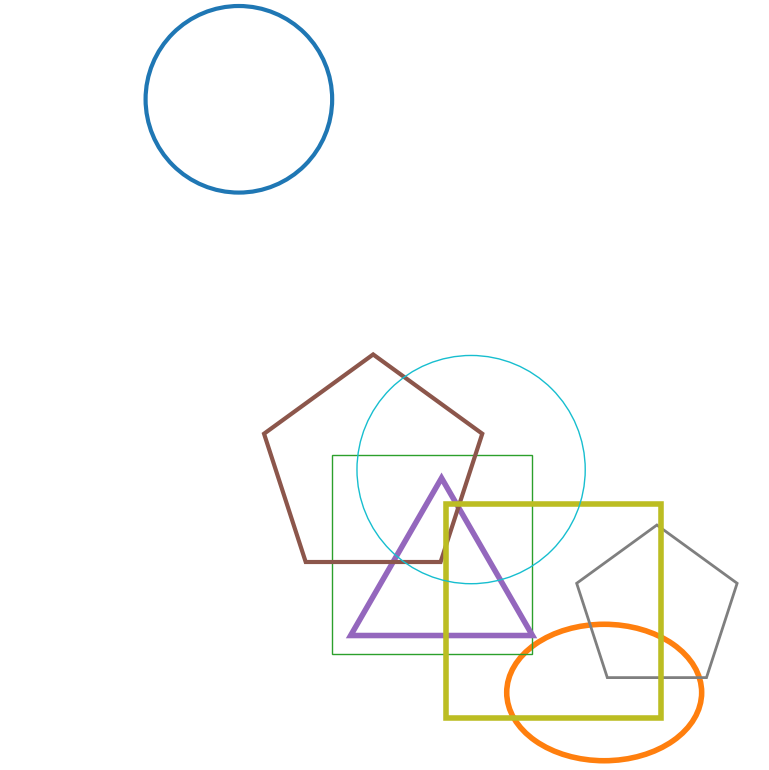[{"shape": "circle", "thickness": 1.5, "radius": 0.61, "center": [0.31, 0.871]}, {"shape": "oval", "thickness": 2, "radius": 0.63, "center": [0.785, 0.101]}, {"shape": "square", "thickness": 0.5, "radius": 0.65, "center": [0.561, 0.28]}, {"shape": "triangle", "thickness": 2, "radius": 0.68, "center": [0.573, 0.243]}, {"shape": "pentagon", "thickness": 1.5, "radius": 0.75, "center": [0.485, 0.391]}, {"shape": "pentagon", "thickness": 1, "radius": 0.55, "center": [0.853, 0.209]}, {"shape": "square", "thickness": 2, "radius": 0.7, "center": [0.719, 0.206]}, {"shape": "circle", "thickness": 0.5, "radius": 0.74, "center": [0.612, 0.39]}]